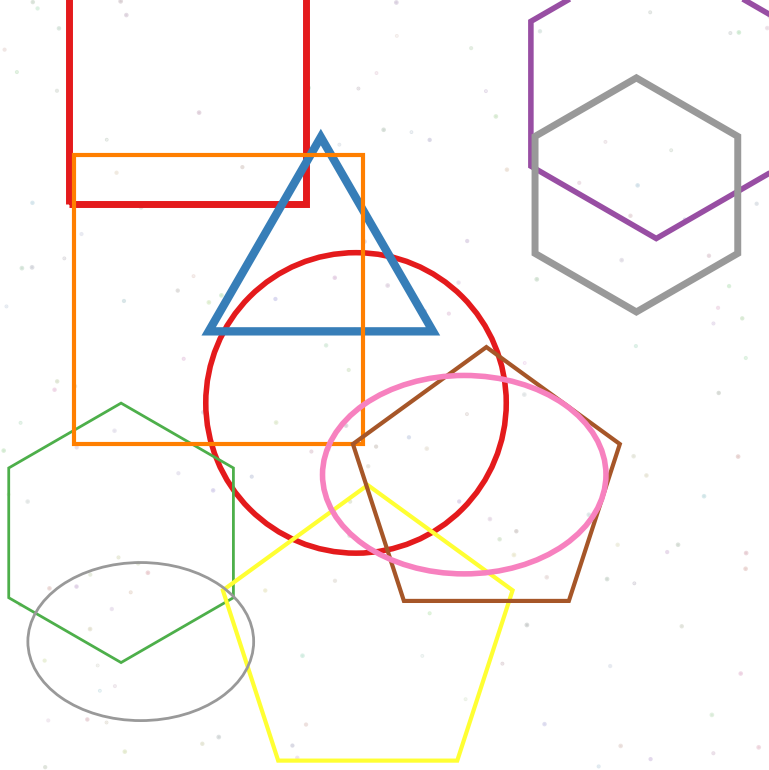[{"shape": "square", "thickness": 2.5, "radius": 0.77, "center": [0.243, 0.889]}, {"shape": "circle", "thickness": 2, "radius": 0.98, "center": [0.462, 0.477]}, {"shape": "triangle", "thickness": 3, "radius": 0.84, "center": [0.417, 0.654]}, {"shape": "hexagon", "thickness": 1, "radius": 0.84, "center": [0.157, 0.308]}, {"shape": "hexagon", "thickness": 2, "radius": 0.94, "center": [0.852, 0.878]}, {"shape": "square", "thickness": 1.5, "radius": 0.94, "center": [0.284, 0.611]}, {"shape": "pentagon", "thickness": 1.5, "radius": 0.99, "center": [0.478, 0.172]}, {"shape": "pentagon", "thickness": 1.5, "radius": 0.91, "center": [0.632, 0.367]}, {"shape": "oval", "thickness": 2, "radius": 0.92, "center": [0.603, 0.384]}, {"shape": "hexagon", "thickness": 2.5, "radius": 0.76, "center": [0.826, 0.747]}, {"shape": "oval", "thickness": 1, "radius": 0.73, "center": [0.183, 0.167]}]